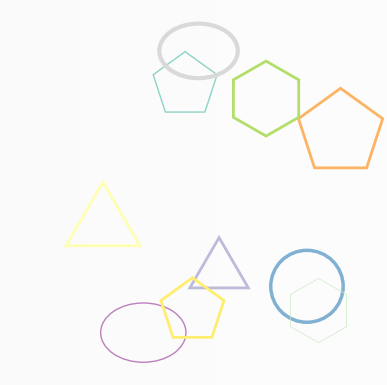[{"shape": "pentagon", "thickness": 1, "radius": 0.43, "center": [0.478, 0.779]}, {"shape": "triangle", "thickness": 2, "radius": 0.55, "center": [0.266, 0.417]}, {"shape": "triangle", "thickness": 2, "radius": 0.44, "center": [0.565, 0.296]}, {"shape": "circle", "thickness": 2.5, "radius": 0.47, "center": [0.792, 0.256]}, {"shape": "pentagon", "thickness": 2, "radius": 0.57, "center": [0.879, 0.656]}, {"shape": "hexagon", "thickness": 2, "radius": 0.49, "center": [0.687, 0.744]}, {"shape": "oval", "thickness": 3, "radius": 0.51, "center": [0.512, 0.868]}, {"shape": "oval", "thickness": 1, "radius": 0.55, "center": [0.37, 0.136]}, {"shape": "hexagon", "thickness": 0.5, "radius": 0.42, "center": [0.822, 0.193]}, {"shape": "pentagon", "thickness": 2, "radius": 0.43, "center": [0.497, 0.193]}]